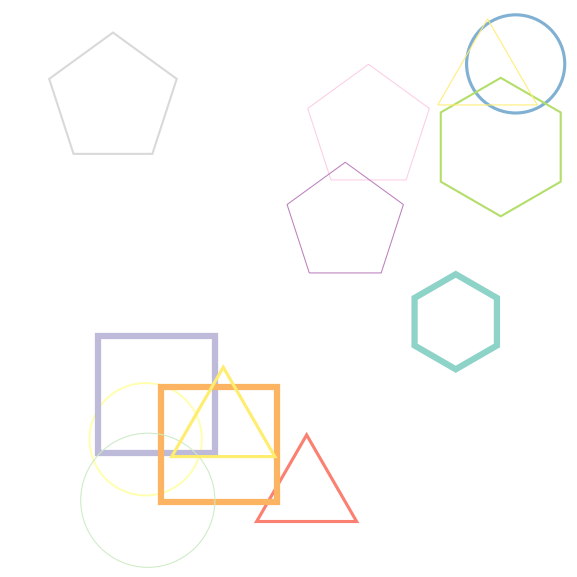[{"shape": "hexagon", "thickness": 3, "radius": 0.41, "center": [0.789, 0.442]}, {"shape": "circle", "thickness": 1, "radius": 0.49, "center": [0.252, 0.239]}, {"shape": "square", "thickness": 3, "radius": 0.51, "center": [0.271, 0.316]}, {"shape": "triangle", "thickness": 1.5, "radius": 0.5, "center": [0.531, 0.146]}, {"shape": "circle", "thickness": 1.5, "radius": 0.42, "center": [0.893, 0.888]}, {"shape": "square", "thickness": 3, "radius": 0.5, "center": [0.38, 0.229]}, {"shape": "hexagon", "thickness": 1, "radius": 0.6, "center": [0.867, 0.744]}, {"shape": "pentagon", "thickness": 0.5, "radius": 0.55, "center": [0.638, 0.777]}, {"shape": "pentagon", "thickness": 1, "radius": 0.58, "center": [0.196, 0.827]}, {"shape": "pentagon", "thickness": 0.5, "radius": 0.53, "center": [0.598, 0.612]}, {"shape": "circle", "thickness": 0.5, "radius": 0.58, "center": [0.256, 0.133]}, {"shape": "triangle", "thickness": 1.5, "radius": 0.52, "center": [0.387, 0.26]}, {"shape": "triangle", "thickness": 0.5, "radius": 0.5, "center": [0.844, 0.867]}]